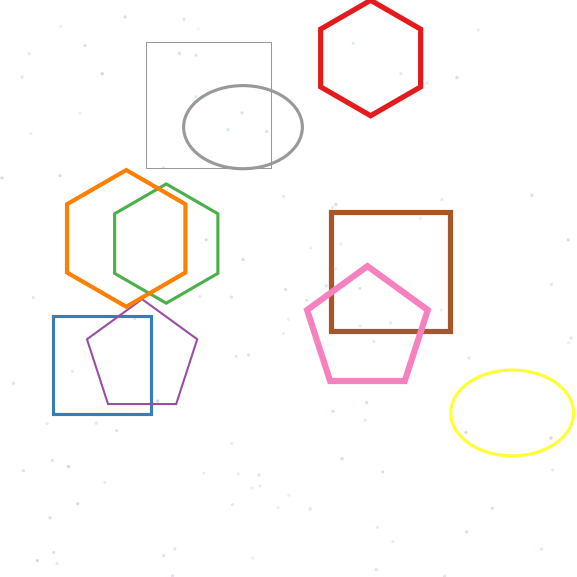[{"shape": "hexagon", "thickness": 2.5, "radius": 0.5, "center": [0.642, 0.899]}, {"shape": "square", "thickness": 1.5, "radius": 0.43, "center": [0.177, 0.367]}, {"shape": "hexagon", "thickness": 1.5, "radius": 0.52, "center": [0.288, 0.577]}, {"shape": "pentagon", "thickness": 1, "radius": 0.5, "center": [0.246, 0.381]}, {"shape": "hexagon", "thickness": 2, "radius": 0.59, "center": [0.219, 0.586]}, {"shape": "oval", "thickness": 1.5, "radius": 0.53, "center": [0.887, 0.284]}, {"shape": "square", "thickness": 2.5, "radius": 0.52, "center": [0.677, 0.53]}, {"shape": "pentagon", "thickness": 3, "radius": 0.55, "center": [0.636, 0.428]}, {"shape": "oval", "thickness": 1.5, "radius": 0.51, "center": [0.421, 0.779]}, {"shape": "square", "thickness": 0.5, "radius": 0.54, "center": [0.361, 0.817]}]